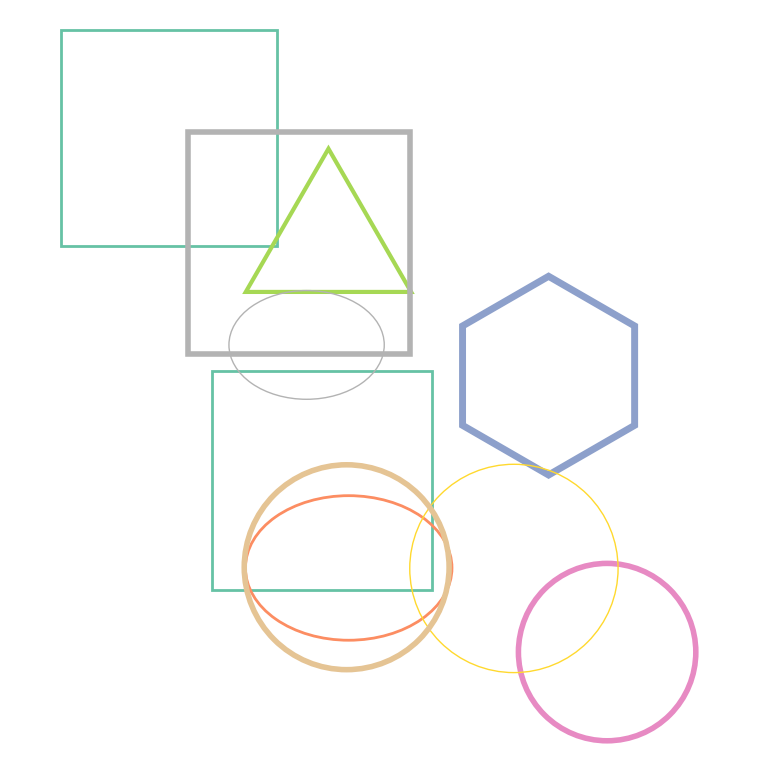[{"shape": "square", "thickness": 1, "radius": 0.7, "center": [0.219, 0.821]}, {"shape": "square", "thickness": 1, "radius": 0.71, "center": [0.418, 0.376]}, {"shape": "oval", "thickness": 1, "radius": 0.67, "center": [0.453, 0.262]}, {"shape": "hexagon", "thickness": 2.5, "radius": 0.65, "center": [0.712, 0.512]}, {"shape": "circle", "thickness": 2, "radius": 0.58, "center": [0.788, 0.153]}, {"shape": "triangle", "thickness": 1.5, "radius": 0.62, "center": [0.427, 0.683]}, {"shape": "circle", "thickness": 0.5, "radius": 0.68, "center": [0.667, 0.262]}, {"shape": "circle", "thickness": 2, "radius": 0.67, "center": [0.45, 0.263]}, {"shape": "oval", "thickness": 0.5, "radius": 0.5, "center": [0.398, 0.552]}, {"shape": "square", "thickness": 2, "radius": 0.72, "center": [0.389, 0.685]}]